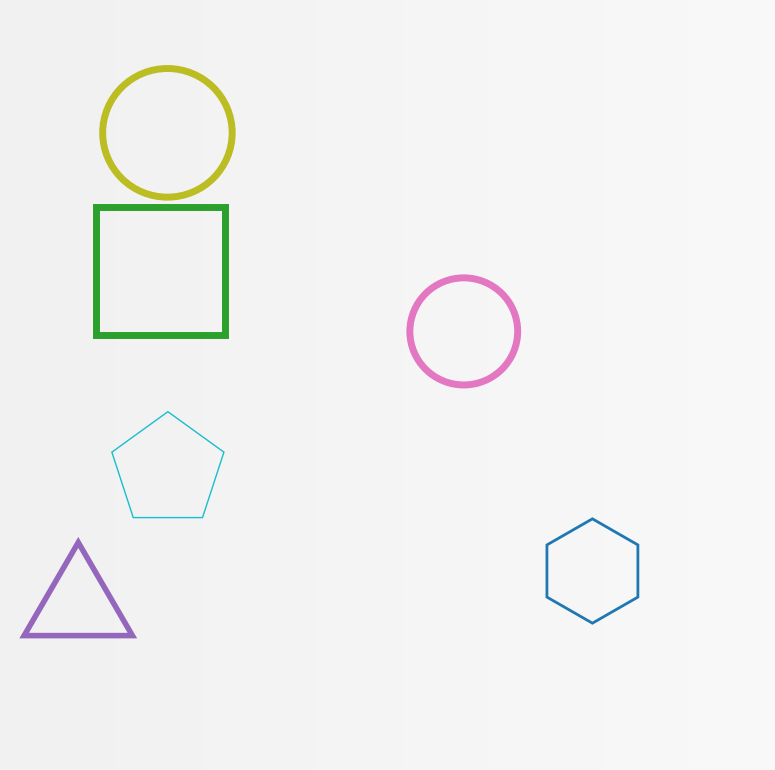[{"shape": "hexagon", "thickness": 1, "radius": 0.34, "center": [0.764, 0.258]}, {"shape": "square", "thickness": 2.5, "radius": 0.42, "center": [0.207, 0.648]}, {"shape": "triangle", "thickness": 2, "radius": 0.4, "center": [0.101, 0.215]}, {"shape": "circle", "thickness": 2.5, "radius": 0.35, "center": [0.598, 0.57]}, {"shape": "circle", "thickness": 2.5, "radius": 0.42, "center": [0.216, 0.827]}, {"shape": "pentagon", "thickness": 0.5, "radius": 0.38, "center": [0.217, 0.389]}]